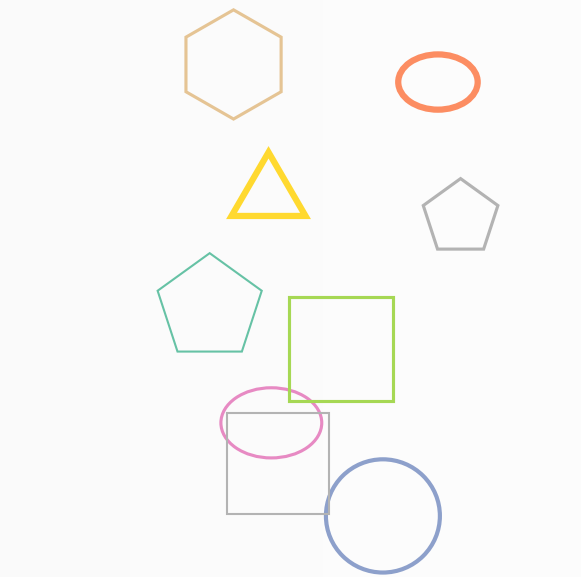[{"shape": "pentagon", "thickness": 1, "radius": 0.47, "center": [0.361, 0.467]}, {"shape": "oval", "thickness": 3, "radius": 0.34, "center": [0.753, 0.857]}, {"shape": "circle", "thickness": 2, "radius": 0.49, "center": [0.659, 0.106]}, {"shape": "oval", "thickness": 1.5, "radius": 0.43, "center": [0.467, 0.267]}, {"shape": "square", "thickness": 1.5, "radius": 0.45, "center": [0.586, 0.395]}, {"shape": "triangle", "thickness": 3, "radius": 0.37, "center": [0.462, 0.662]}, {"shape": "hexagon", "thickness": 1.5, "radius": 0.47, "center": [0.402, 0.888]}, {"shape": "square", "thickness": 1, "radius": 0.44, "center": [0.478, 0.196]}, {"shape": "pentagon", "thickness": 1.5, "radius": 0.34, "center": [0.792, 0.622]}]